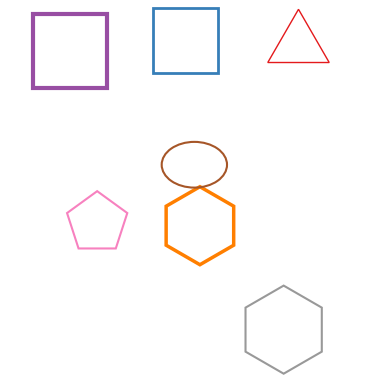[{"shape": "triangle", "thickness": 1, "radius": 0.46, "center": [0.775, 0.884]}, {"shape": "square", "thickness": 2, "radius": 0.42, "center": [0.482, 0.895]}, {"shape": "square", "thickness": 3, "radius": 0.48, "center": [0.181, 0.868]}, {"shape": "hexagon", "thickness": 2.5, "radius": 0.51, "center": [0.519, 0.414]}, {"shape": "oval", "thickness": 1.5, "radius": 0.42, "center": [0.505, 0.572]}, {"shape": "pentagon", "thickness": 1.5, "radius": 0.41, "center": [0.252, 0.421]}, {"shape": "hexagon", "thickness": 1.5, "radius": 0.57, "center": [0.737, 0.144]}]